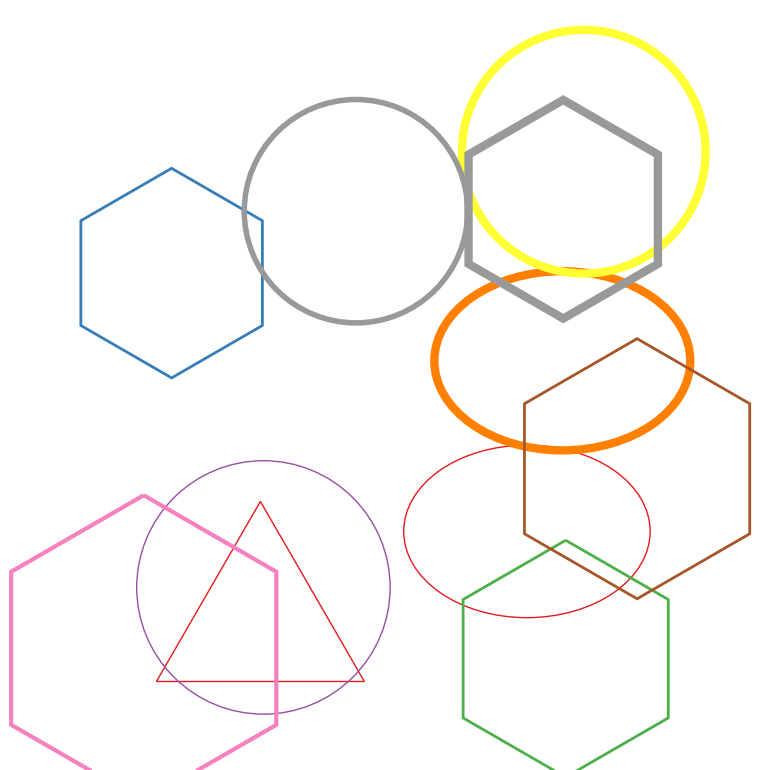[{"shape": "oval", "thickness": 0.5, "radius": 0.8, "center": [0.684, 0.31]}, {"shape": "triangle", "thickness": 0.5, "radius": 0.78, "center": [0.338, 0.193]}, {"shape": "hexagon", "thickness": 1, "radius": 0.68, "center": [0.223, 0.645]}, {"shape": "hexagon", "thickness": 1, "radius": 0.77, "center": [0.735, 0.145]}, {"shape": "circle", "thickness": 0.5, "radius": 0.82, "center": [0.342, 0.237]}, {"shape": "oval", "thickness": 3, "radius": 0.83, "center": [0.73, 0.531]}, {"shape": "circle", "thickness": 3, "radius": 0.79, "center": [0.758, 0.803]}, {"shape": "hexagon", "thickness": 1, "radius": 0.84, "center": [0.827, 0.391]}, {"shape": "hexagon", "thickness": 1.5, "radius": 0.99, "center": [0.187, 0.158]}, {"shape": "circle", "thickness": 2, "radius": 0.73, "center": [0.462, 0.726]}, {"shape": "hexagon", "thickness": 3, "radius": 0.71, "center": [0.731, 0.728]}]